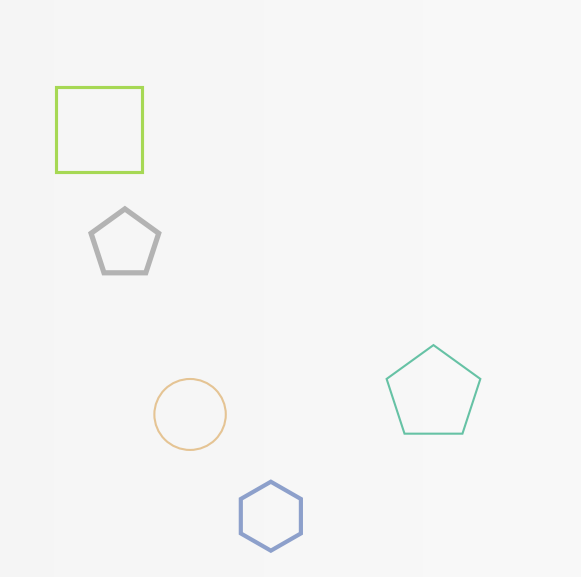[{"shape": "pentagon", "thickness": 1, "radius": 0.42, "center": [0.746, 0.317]}, {"shape": "hexagon", "thickness": 2, "radius": 0.3, "center": [0.466, 0.105]}, {"shape": "square", "thickness": 1.5, "radius": 0.37, "center": [0.17, 0.776]}, {"shape": "circle", "thickness": 1, "radius": 0.31, "center": [0.327, 0.281]}, {"shape": "pentagon", "thickness": 2.5, "radius": 0.31, "center": [0.215, 0.576]}]